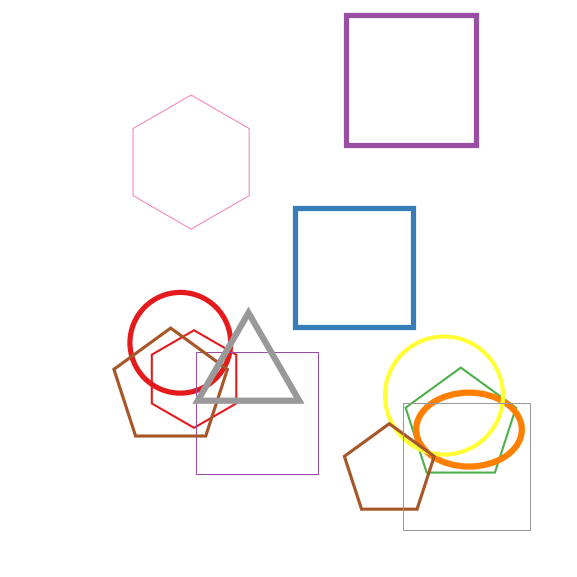[{"shape": "hexagon", "thickness": 1, "radius": 0.42, "center": [0.336, 0.343]}, {"shape": "circle", "thickness": 2.5, "radius": 0.44, "center": [0.312, 0.406]}, {"shape": "square", "thickness": 2.5, "radius": 0.51, "center": [0.613, 0.536]}, {"shape": "pentagon", "thickness": 1, "radius": 0.5, "center": [0.798, 0.262]}, {"shape": "square", "thickness": 0.5, "radius": 0.53, "center": [0.444, 0.285]}, {"shape": "square", "thickness": 2.5, "radius": 0.56, "center": [0.711, 0.861]}, {"shape": "oval", "thickness": 3, "radius": 0.46, "center": [0.812, 0.255]}, {"shape": "circle", "thickness": 2, "radius": 0.51, "center": [0.769, 0.314]}, {"shape": "pentagon", "thickness": 1.5, "radius": 0.41, "center": [0.674, 0.184]}, {"shape": "pentagon", "thickness": 1.5, "radius": 0.52, "center": [0.296, 0.328]}, {"shape": "hexagon", "thickness": 0.5, "radius": 0.58, "center": [0.331, 0.718]}, {"shape": "square", "thickness": 0.5, "radius": 0.55, "center": [0.808, 0.192]}, {"shape": "triangle", "thickness": 3, "radius": 0.51, "center": [0.43, 0.356]}]